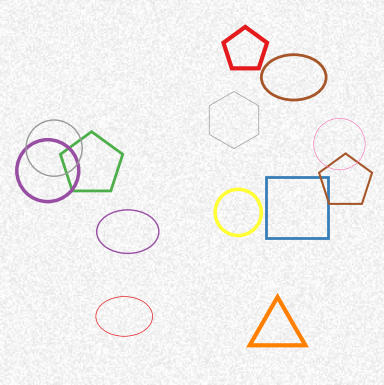[{"shape": "pentagon", "thickness": 3, "radius": 0.3, "center": [0.637, 0.871]}, {"shape": "oval", "thickness": 0.5, "radius": 0.37, "center": [0.323, 0.178]}, {"shape": "square", "thickness": 2, "radius": 0.4, "center": [0.772, 0.461]}, {"shape": "pentagon", "thickness": 2, "radius": 0.43, "center": [0.238, 0.573]}, {"shape": "oval", "thickness": 1, "radius": 0.4, "center": [0.332, 0.398]}, {"shape": "circle", "thickness": 2.5, "radius": 0.4, "center": [0.124, 0.557]}, {"shape": "triangle", "thickness": 3, "radius": 0.42, "center": [0.721, 0.145]}, {"shape": "circle", "thickness": 2.5, "radius": 0.3, "center": [0.619, 0.448]}, {"shape": "oval", "thickness": 2, "radius": 0.42, "center": [0.763, 0.799]}, {"shape": "pentagon", "thickness": 1.5, "radius": 0.36, "center": [0.898, 0.529]}, {"shape": "circle", "thickness": 0.5, "radius": 0.33, "center": [0.882, 0.626]}, {"shape": "circle", "thickness": 1, "radius": 0.36, "center": [0.14, 0.615]}, {"shape": "hexagon", "thickness": 0.5, "radius": 0.37, "center": [0.608, 0.688]}]